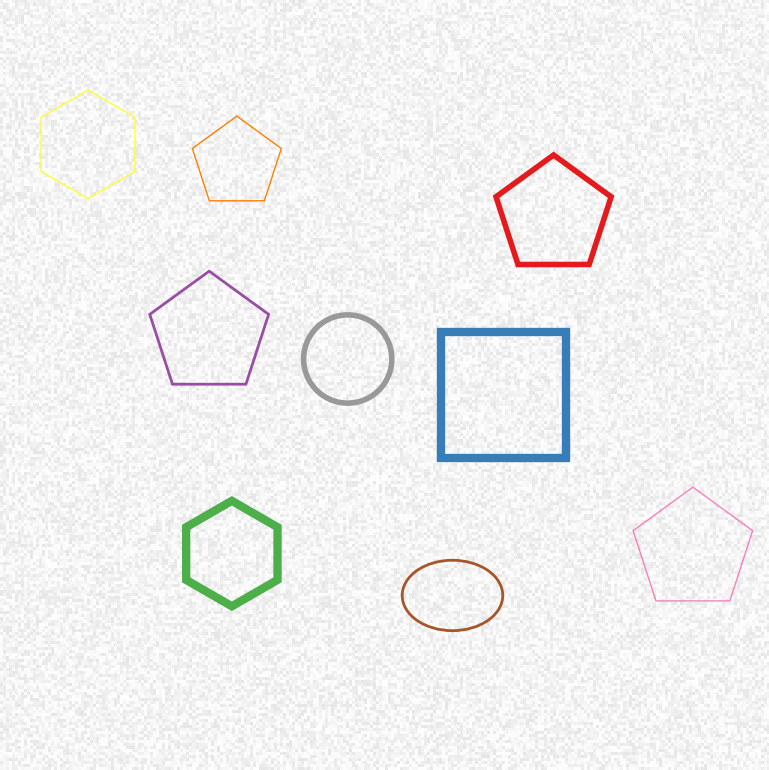[{"shape": "pentagon", "thickness": 2, "radius": 0.39, "center": [0.719, 0.72]}, {"shape": "square", "thickness": 3, "radius": 0.41, "center": [0.654, 0.487]}, {"shape": "hexagon", "thickness": 3, "radius": 0.34, "center": [0.301, 0.281]}, {"shape": "pentagon", "thickness": 1, "radius": 0.41, "center": [0.272, 0.567]}, {"shape": "pentagon", "thickness": 0.5, "radius": 0.3, "center": [0.308, 0.788]}, {"shape": "hexagon", "thickness": 0.5, "radius": 0.35, "center": [0.114, 0.812]}, {"shape": "oval", "thickness": 1, "radius": 0.33, "center": [0.588, 0.227]}, {"shape": "pentagon", "thickness": 0.5, "radius": 0.41, "center": [0.9, 0.286]}, {"shape": "circle", "thickness": 2, "radius": 0.29, "center": [0.452, 0.534]}]